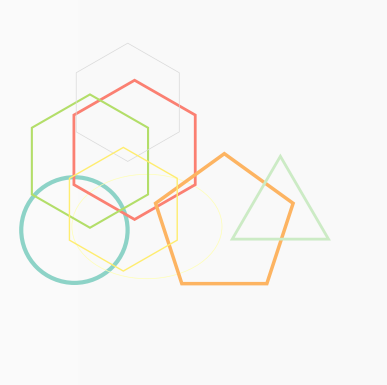[{"shape": "circle", "thickness": 3, "radius": 0.69, "center": [0.192, 0.402]}, {"shape": "oval", "thickness": 0.5, "radius": 0.97, "center": [0.379, 0.412]}, {"shape": "hexagon", "thickness": 2, "radius": 0.9, "center": [0.347, 0.611]}, {"shape": "pentagon", "thickness": 2.5, "radius": 0.93, "center": [0.579, 0.414]}, {"shape": "hexagon", "thickness": 1.5, "radius": 0.87, "center": [0.232, 0.582]}, {"shape": "hexagon", "thickness": 0.5, "radius": 0.77, "center": [0.33, 0.734]}, {"shape": "triangle", "thickness": 2, "radius": 0.72, "center": [0.724, 0.451]}, {"shape": "hexagon", "thickness": 1, "radius": 0.8, "center": [0.318, 0.457]}]